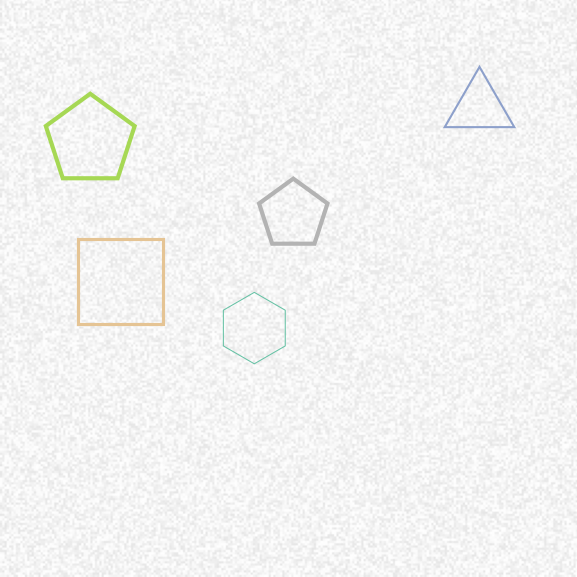[{"shape": "hexagon", "thickness": 0.5, "radius": 0.31, "center": [0.44, 0.431]}, {"shape": "triangle", "thickness": 1, "radius": 0.35, "center": [0.83, 0.814]}, {"shape": "pentagon", "thickness": 2, "radius": 0.4, "center": [0.156, 0.756]}, {"shape": "square", "thickness": 1.5, "radius": 0.37, "center": [0.209, 0.512]}, {"shape": "pentagon", "thickness": 2, "radius": 0.31, "center": [0.508, 0.628]}]